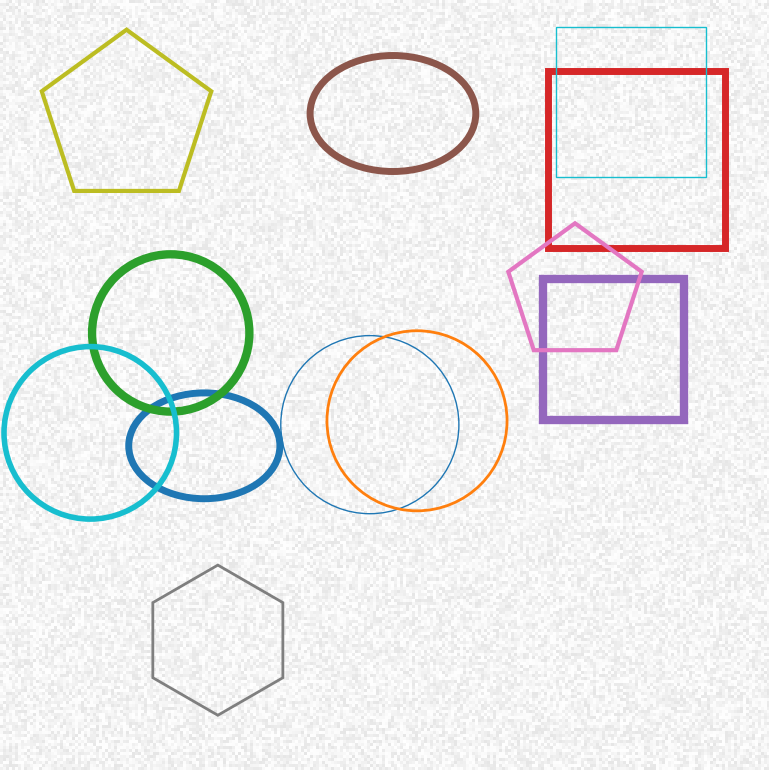[{"shape": "oval", "thickness": 2.5, "radius": 0.49, "center": [0.265, 0.421]}, {"shape": "circle", "thickness": 0.5, "radius": 0.58, "center": [0.48, 0.449]}, {"shape": "circle", "thickness": 1, "radius": 0.58, "center": [0.542, 0.454]}, {"shape": "circle", "thickness": 3, "radius": 0.51, "center": [0.222, 0.568]}, {"shape": "square", "thickness": 2.5, "radius": 0.57, "center": [0.827, 0.793]}, {"shape": "square", "thickness": 3, "radius": 0.46, "center": [0.796, 0.546]}, {"shape": "oval", "thickness": 2.5, "radius": 0.54, "center": [0.51, 0.853]}, {"shape": "pentagon", "thickness": 1.5, "radius": 0.46, "center": [0.747, 0.619]}, {"shape": "hexagon", "thickness": 1, "radius": 0.49, "center": [0.283, 0.169]}, {"shape": "pentagon", "thickness": 1.5, "radius": 0.58, "center": [0.164, 0.846]}, {"shape": "circle", "thickness": 2, "radius": 0.56, "center": [0.117, 0.438]}, {"shape": "square", "thickness": 0.5, "radius": 0.49, "center": [0.82, 0.867]}]